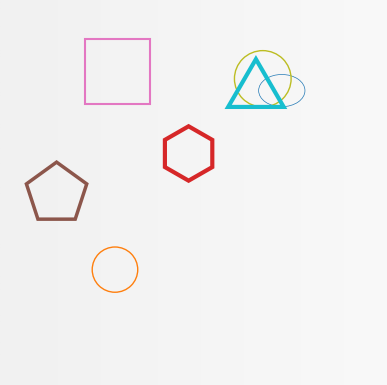[{"shape": "oval", "thickness": 0.5, "radius": 0.3, "center": [0.727, 0.765]}, {"shape": "circle", "thickness": 1, "radius": 0.29, "center": [0.297, 0.3]}, {"shape": "hexagon", "thickness": 3, "radius": 0.35, "center": [0.487, 0.601]}, {"shape": "pentagon", "thickness": 2.5, "radius": 0.41, "center": [0.146, 0.497]}, {"shape": "square", "thickness": 1.5, "radius": 0.42, "center": [0.303, 0.815]}, {"shape": "circle", "thickness": 1, "radius": 0.37, "center": [0.678, 0.795]}, {"shape": "triangle", "thickness": 3, "radius": 0.41, "center": [0.66, 0.764]}]